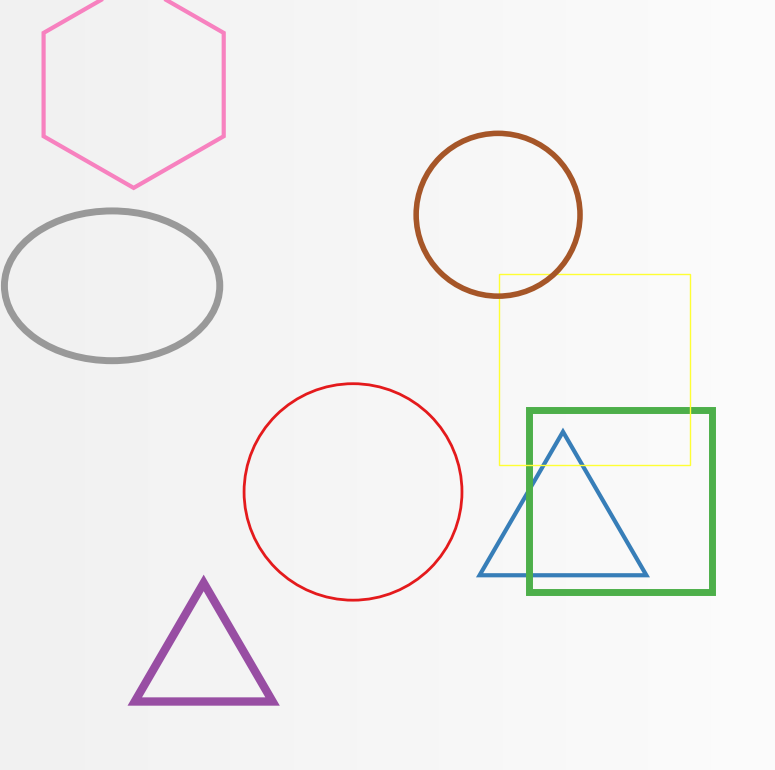[{"shape": "circle", "thickness": 1, "radius": 0.7, "center": [0.456, 0.361]}, {"shape": "triangle", "thickness": 1.5, "radius": 0.62, "center": [0.726, 0.315]}, {"shape": "square", "thickness": 2.5, "radius": 0.59, "center": [0.801, 0.349]}, {"shape": "triangle", "thickness": 3, "radius": 0.51, "center": [0.263, 0.14]}, {"shape": "square", "thickness": 0.5, "radius": 0.62, "center": [0.767, 0.52]}, {"shape": "circle", "thickness": 2, "radius": 0.53, "center": [0.643, 0.721]}, {"shape": "hexagon", "thickness": 1.5, "radius": 0.67, "center": [0.172, 0.89]}, {"shape": "oval", "thickness": 2.5, "radius": 0.69, "center": [0.145, 0.629]}]